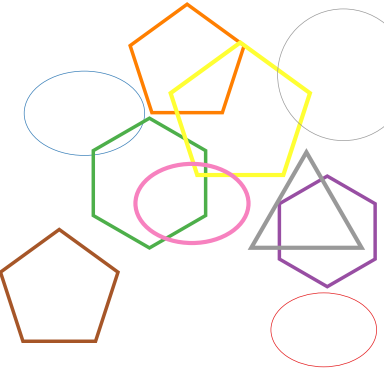[{"shape": "oval", "thickness": 0.5, "radius": 0.69, "center": [0.841, 0.143]}, {"shape": "oval", "thickness": 0.5, "radius": 0.78, "center": [0.219, 0.706]}, {"shape": "hexagon", "thickness": 2.5, "radius": 0.84, "center": [0.388, 0.524]}, {"shape": "hexagon", "thickness": 2.5, "radius": 0.72, "center": [0.85, 0.399]}, {"shape": "pentagon", "thickness": 2.5, "radius": 0.78, "center": [0.486, 0.833]}, {"shape": "pentagon", "thickness": 3, "radius": 0.95, "center": [0.624, 0.699]}, {"shape": "pentagon", "thickness": 2.5, "radius": 0.8, "center": [0.154, 0.243]}, {"shape": "oval", "thickness": 3, "radius": 0.73, "center": [0.499, 0.472]}, {"shape": "circle", "thickness": 0.5, "radius": 0.86, "center": [0.892, 0.806]}, {"shape": "triangle", "thickness": 3, "radius": 0.83, "center": [0.796, 0.439]}]